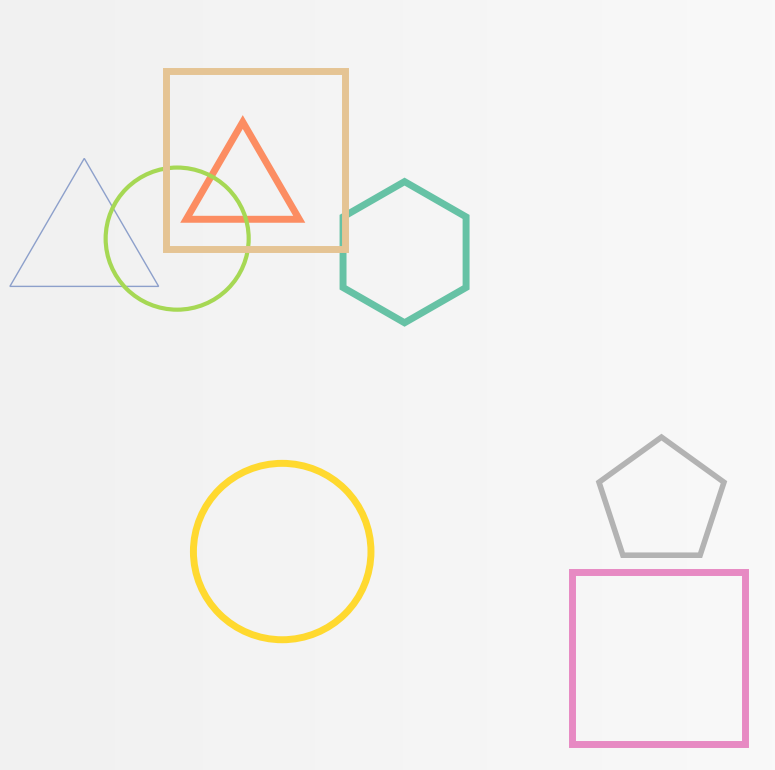[{"shape": "hexagon", "thickness": 2.5, "radius": 0.46, "center": [0.522, 0.672]}, {"shape": "triangle", "thickness": 2.5, "radius": 0.42, "center": [0.313, 0.757]}, {"shape": "triangle", "thickness": 0.5, "radius": 0.55, "center": [0.109, 0.683]}, {"shape": "square", "thickness": 2.5, "radius": 0.56, "center": [0.85, 0.145]}, {"shape": "circle", "thickness": 1.5, "radius": 0.46, "center": [0.229, 0.69]}, {"shape": "circle", "thickness": 2.5, "radius": 0.57, "center": [0.364, 0.284]}, {"shape": "square", "thickness": 2.5, "radius": 0.58, "center": [0.329, 0.792]}, {"shape": "pentagon", "thickness": 2, "radius": 0.42, "center": [0.854, 0.348]}]